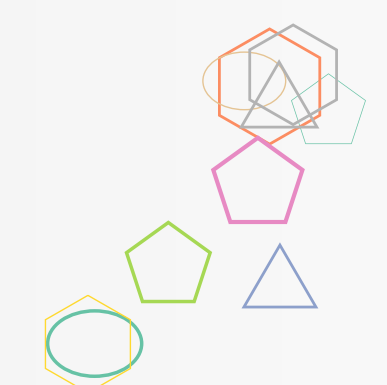[{"shape": "oval", "thickness": 2.5, "radius": 0.61, "center": [0.244, 0.108]}, {"shape": "pentagon", "thickness": 0.5, "radius": 0.5, "center": [0.848, 0.708]}, {"shape": "hexagon", "thickness": 2, "radius": 0.75, "center": [0.696, 0.775]}, {"shape": "triangle", "thickness": 2, "radius": 0.54, "center": [0.722, 0.256]}, {"shape": "pentagon", "thickness": 3, "radius": 0.6, "center": [0.665, 0.521]}, {"shape": "pentagon", "thickness": 2.5, "radius": 0.57, "center": [0.434, 0.309]}, {"shape": "hexagon", "thickness": 1, "radius": 0.63, "center": [0.227, 0.106]}, {"shape": "oval", "thickness": 1, "radius": 0.53, "center": [0.63, 0.79]}, {"shape": "hexagon", "thickness": 2, "radius": 0.65, "center": [0.757, 0.806]}, {"shape": "triangle", "thickness": 2, "radius": 0.56, "center": [0.72, 0.726]}]